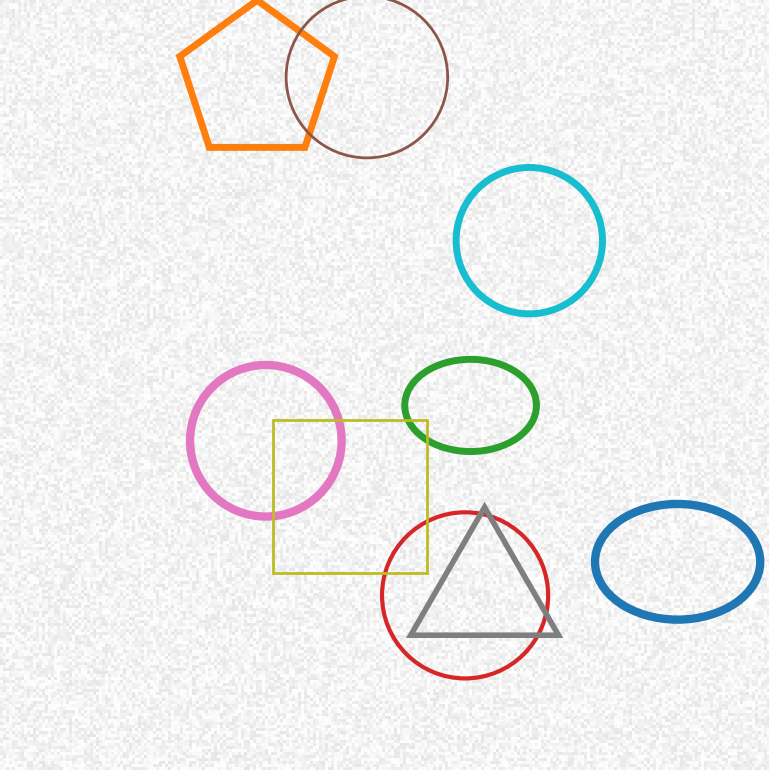[{"shape": "oval", "thickness": 3, "radius": 0.54, "center": [0.88, 0.27]}, {"shape": "pentagon", "thickness": 2.5, "radius": 0.53, "center": [0.334, 0.894]}, {"shape": "oval", "thickness": 2.5, "radius": 0.43, "center": [0.611, 0.473]}, {"shape": "circle", "thickness": 1.5, "radius": 0.54, "center": [0.604, 0.227]}, {"shape": "circle", "thickness": 1, "radius": 0.52, "center": [0.476, 0.9]}, {"shape": "circle", "thickness": 3, "radius": 0.49, "center": [0.345, 0.428]}, {"shape": "triangle", "thickness": 2, "radius": 0.55, "center": [0.629, 0.23]}, {"shape": "square", "thickness": 1, "radius": 0.5, "center": [0.455, 0.355]}, {"shape": "circle", "thickness": 2.5, "radius": 0.48, "center": [0.687, 0.687]}]